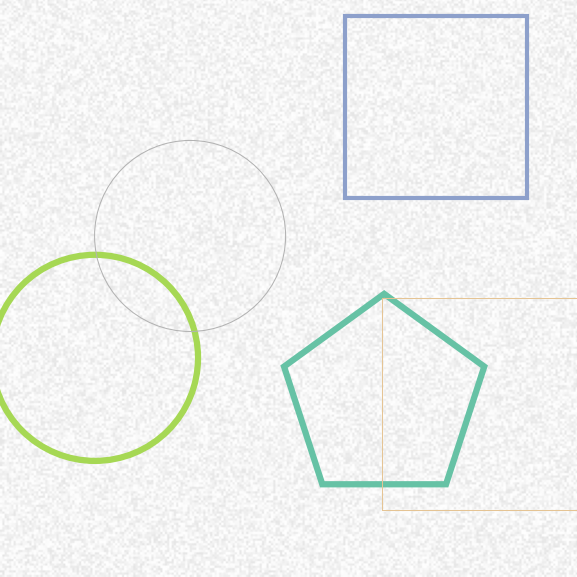[{"shape": "pentagon", "thickness": 3, "radius": 0.91, "center": [0.665, 0.308]}, {"shape": "square", "thickness": 2, "radius": 0.79, "center": [0.755, 0.814]}, {"shape": "circle", "thickness": 3, "radius": 0.89, "center": [0.164, 0.379]}, {"shape": "square", "thickness": 0.5, "radius": 0.92, "center": [0.845, 0.3]}, {"shape": "circle", "thickness": 0.5, "radius": 0.83, "center": [0.329, 0.591]}]